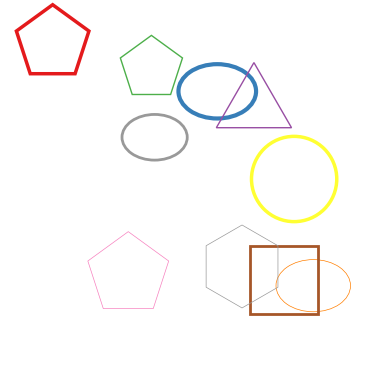[{"shape": "pentagon", "thickness": 2.5, "radius": 0.5, "center": [0.137, 0.889]}, {"shape": "oval", "thickness": 3, "radius": 0.5, "center": [0.564, 0.763]}, {"shape": "pentagon", "thickness": 1, "radius": 0.42, "center": [0.393, 0.823]}, {"shape": "triangle", "thickness": 1, "radius": 0.56, "center": [0.66, 0.725]}, {"shape": "oval", "thickness": 0.5, "radius": 0.48, "center": [0.814, 0.258]}, {"shape": "circle", "thickness": 2.5, "radius": 0.55, "center": [0.764, 0.535]}, {"shape": "square", "thickness": 2, "radius": 0.44, "center": [0.738, 0.273]}, {"shape": "pentagon", "thickness": 0.5, "radius": 0.55, "center": [0.333, 0.288]}, {"shape": "hexagon", "thickness": 0.5, "radius": 0.54, "center": [0.629, 0.308]}, {"shape": "oval", "thickness": 2, "radius": 0.42, "center": [0.402, 0.643]}]